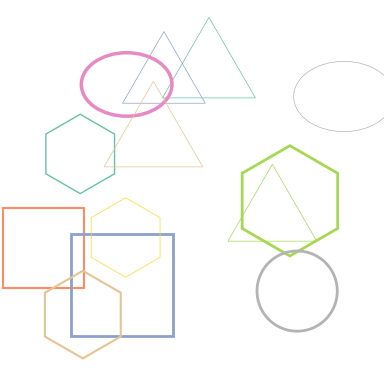[{"shape": "triangle", "thickness": 0.5, "radius": 0.7, "center": [0.543, 0.815]}, {"shape": "hexagon", "thickness": 1, "radius": 0.52, "center": [0.208, 0.6]}, {"shape": "square", "thickness": 1.5, "radius": 0.52, "center": [0.113, 0.355]}, {"shape": "square", "thickness": 2, "radius": 0.66, "center": [0.317, 0.26]}, {"shape": "triangle", "thickness": 0.5, "radius": 0.62, "center": [0.426, 0.794]}, {"shape": "oval", "thickness": 2.5, "radius": 0.59, "center": [0.329, 0.781]}, {"shape": "hexagon", "thickness": 2, "radius": 0.72, "center": [0.753, 0.478]}, {"shape": "triangle", "thickness": 0.5, "radius": 0.67, "center": [0.707, 0.44]}, {"shape": "hexagon", "thickness": 0.5, "radius": 0.52, "center": [0.326, 0.383]}, {"shape": "hexagon", "thickness": 1.5, "radius": 0.57, "center": [0.215, 0.183]}, {"shape": "triangle", "thickness": 0.5, "radius": 0.74, "center": [0.398, 0.641]}, {"shape": "oval", "thickness": 0.5, "radius": 0.65, "center": [0.893, 0.749]}, {"shape": "circle", "thickness": 2, "radius": 0.52, "center": [0.772, 0.244]}]